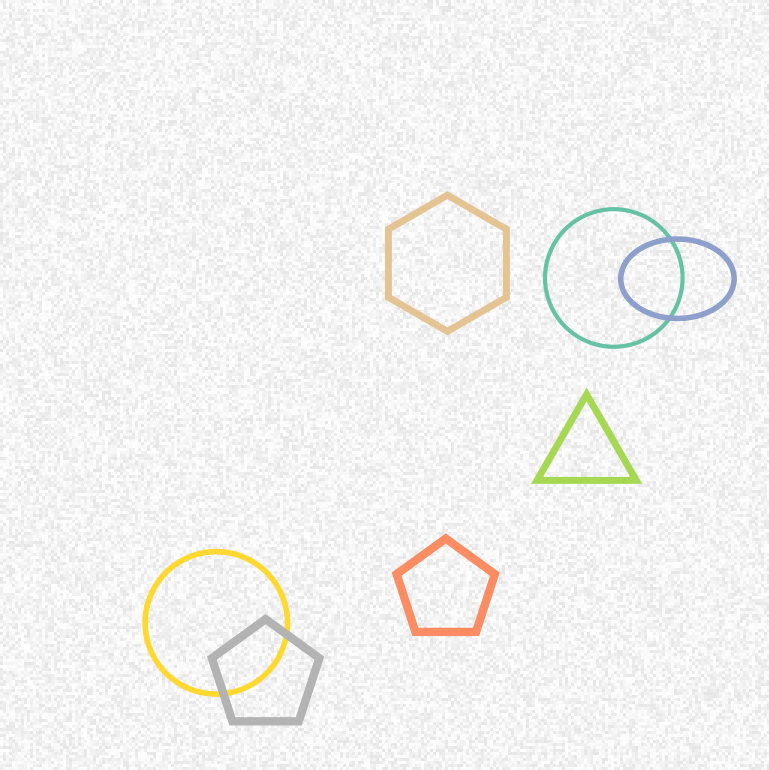[{"shape": "circle", "thickness": 1.5, "radius": 0.45, "center": [0.797, 0.639]}, {"shape": "pentagon", "thickness": 3, "radius": 0.34, "center": [0.579, 0.234]}, {"shape": "oval", "thickness": 2, "radius": 0.37, "center": [0.88, 0.638]}, {"shape": "triangle", "thickness": 2.5, "radius": 0.37, "center": [0.762, 0.413]}, {"shape": "circle", "thickness": 2, "radius": 0.46, "center": [0.281, 0.191]}, {"shape": "hexagon", "thickness": 2.5, "radius": 0.44, "center": [0.581, 0.658]}, {"shape": "pentagon", "thickness": 3, "radius": 0.37, "center": [0.345, 0.123]}]